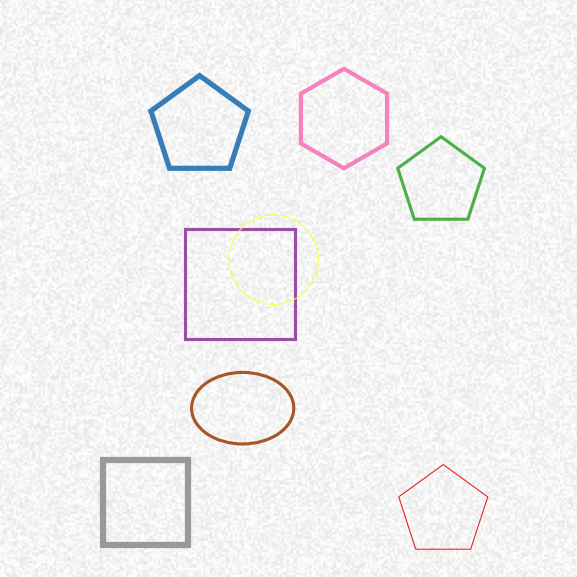[{"shape": "pentagon", "thickness": 0.5, "radius": 0.41, "center": [0.767, 0.114]}, {"shape": "pentagon", "thickness": 2.5, "radius": 0.44, "center": [0.346, 0.779]}, {"shape": "pentagon", "thickness": 1.5, "radius": 0.39, "center": [0.764, 0.683]}, {"shape": "square", "thickness": 1.5, "radius": 0.48, "center": [0.416, 0.507]}, {"shape": "circle", "thickness": 0.5, "radius": 0.39, "center": [0.474, 0.549]}, {"shape": "oval", "thickness": 1.5, "radius": 0.44, "center": [0.42, 0.292]}, {"shape": "hexagon", "thickness": 2, "radius": 0.43, "center": [0.596, 0.794]}, {"shape": "square", "thickness": 3, "radius": 0.37, "center": [0.253, 0.129]}]